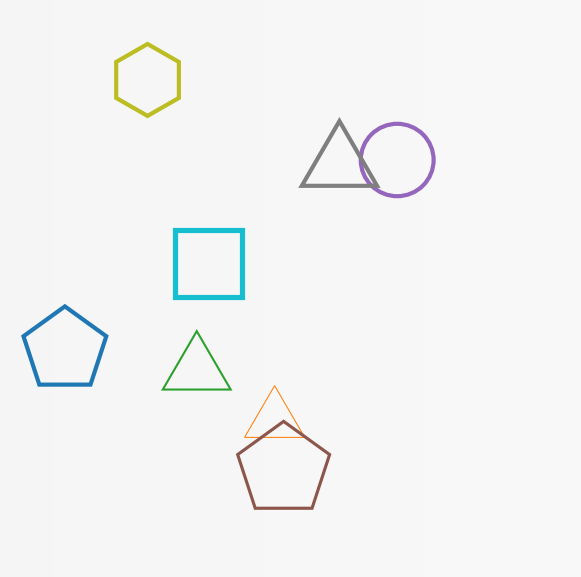[{"shape": "pentagon", "thickness": 2, "radius": 0.37, "center": [0.112, 0.394]}, {"shape": "triangle", "thickness": 0.5, "radius": 0.3, "center": [0.472, 0.272]}, {"shape": "triangle", "thickness": 1, "radius": 0.34, "center": [0.338, 0.358]}, {"shape": "circle", "thickness": 2, "radius": 0.31, "center": [0.683, 0.722]}, {"shape": "pentagon", "thickness": 1.5, "radius": 0.42, "center": [0.488, 0.186]}, {"shape": "triangle", "thickness": 2, "radius": 0.37, "center": [0.584, 0.715]}, {"shape": "hexagon", "thickness": 2, "radius": 0.31, "center": [0.254, 0.861]}, {"shape": "square", "thickness": 2.5, "radius": 0.29, "center": [0.359, 0.543]}]